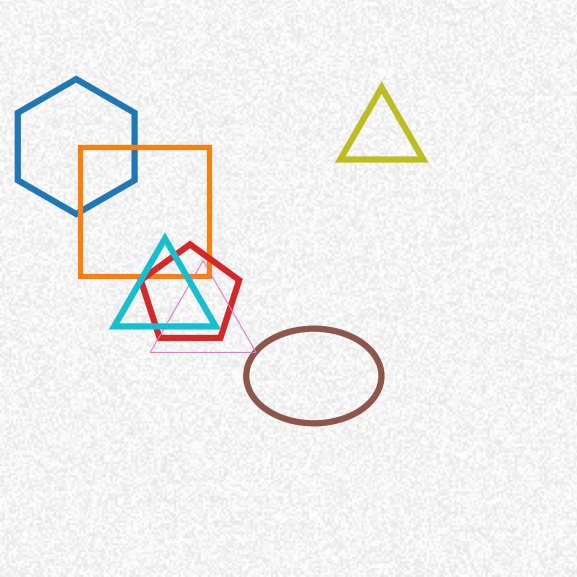[{"shape": "hexagon", "thickness": 3, "radius": 0.58, "center": [0.132, 0.745]}, {"shape": "square", "thickness": 2.5, "radius": 0.56, "center": [0.25, 0.634]}, {"shape": "pentagon", "thickness": 3, "radius": 0.45, "center": [0.329, 0.486]}, {"shape": "oval", "thickness": 3, "radius": 0.59, "center": [0.543, 0.348]}, {"shape": "triangle", "thickness": 0.5, "radius": 0.53, "center": [0.352, 0.442]}, {"shape": "triangle", "thickness": 3, "radius": 0.42, "center": [0.661, 0.764]}, {"shape": "triangle", "thickness": 3, "radius": 0.51, "center": [0.286, 0.485]}]